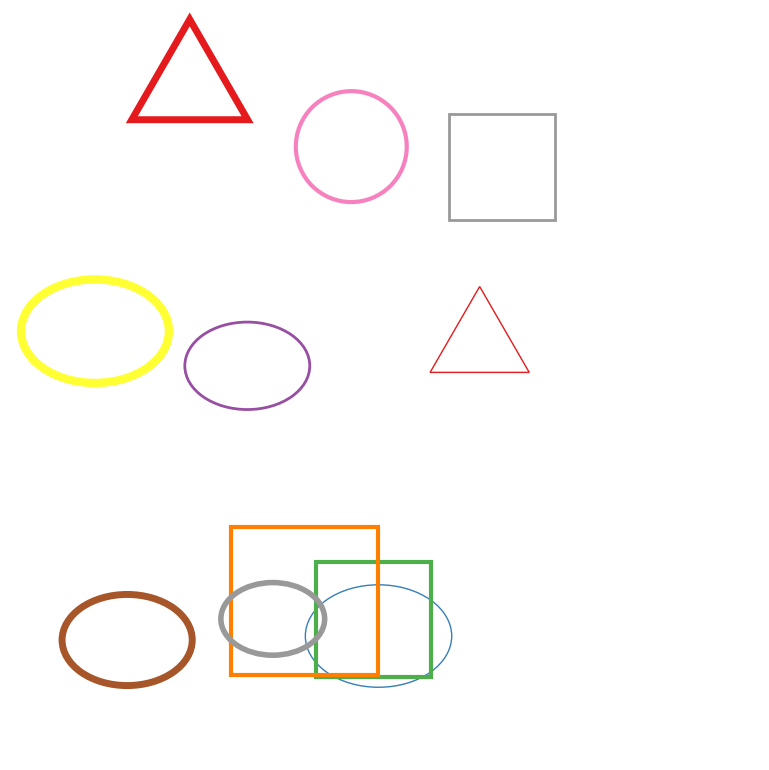[{"shape": "triangle", "thickness": 0.5, "radius": 0.37, "center": [0.623, 0.554]}, {"shape": "triangle", "thickness": 2.5, "radius": 0.43, "center": [0.246, 0.888]}, {"shape": "oval", "thickness": 0.5, "radius": 0.48, "center": [0.492, 0.174]}, {"shape": "square", "thickness": 1.5, "radius": 0.37, "center": [0.485, 0.196]}, {"shape": "oval", "thickness": 1, "radius": 0.41, "center": [0.321, 0.525]}, {"shape": "square", "thickness": 1.5, "radius": 0.48, "center": [0.396, 0.219]}, {"shape": "oval", "thickness": 3, "radius": 0.48, "center": [0.123, 0.57]}, {"shape": "oval", "thickness": 2.5, "radius": 0.42, "center": [0.165, 0.169]}, {"shape": "circle", "thickness": 1.5, "radius": 0.36, "center": [0.456, 0.81]}, {"shape": "square", "thickness": 1, "radius": 0.34, "center": [0.652, 0.783]}, {"shape": "oval", "thickness": 2, "radius": 0.34, "center": [0.354, 0.196]}]